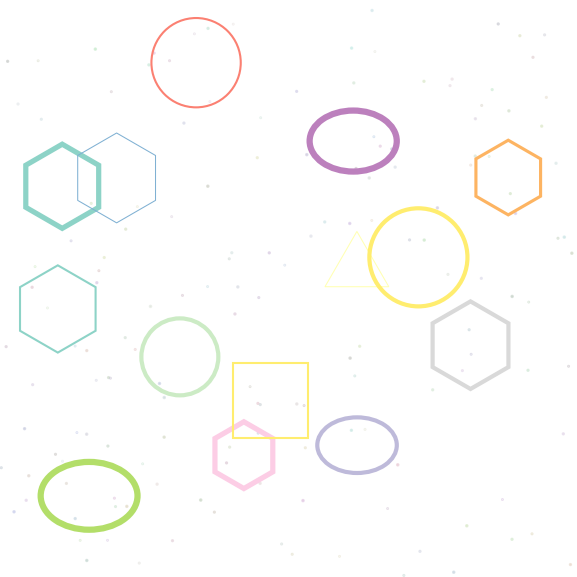[{"shape": "hexagon", "thickness": 2.5, "radius": 0.36, "center": [0.108, 0.677]}, {"shape": "hexagon", "thickness": 1, "radius": 0.38, "center": [0.1, 0.464]}, {"shape": "triangle", "thickness": 0.5, "radius": 0.32, "center": [0.618, 0.535]}, {"shape": "oval", "thickness": 2, "radius": 0.34, "center": [0.618, 0.228]}, {"shape": "circle", "thickness": 1, "radius": 0.39, "center": [0.34, 0.891]}, {"shape": "hexagon", "thickness": 0.5, "radius": 0.39, "center": [0.202, 0.691]}, {"shape": "hexagon", "thickness": 1.5, "radius": 0.32, "center": [0.88, 0.692]}, {"shape": "oval", "thickness": 3, "radius": 0.42, "center": [0.154, 0.141]}, {"shape": "hexagon", "thickness": 2.5, "radius": 0.29, "center": [0.422, 0.211]}, {"shape": "hexagon", "thickness": 2, "radius": 0.38, "center": [0.815, 0.401]}, {"shape": "oval", "thickness": 3, "radius": 0.38, "center": [0.612, 0.755]}, {"shape": "circle", "thickness": 2, "radius": 0.33, "center": [0.311, 0.381]}, {"shape": "square", "thickness": 1, "radius": 0.32, "center": [0.468, 0.305]}, {"shape": "circle", "thickness": 2, "radius": 0.42, "center": [0.725, 0.554]}]